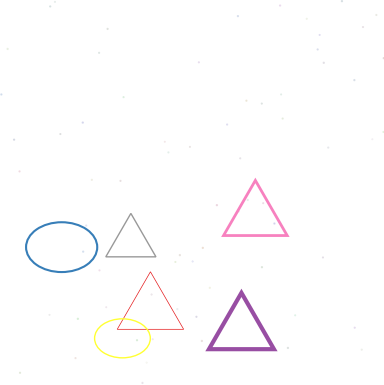[{"shape": "triangle", "thickness": 0.5, "radius": 0.5, "center": [0.391, 0.194]}, {"shape": "oval", "thickness": 1.5, "radius": 0.46, "center": [0.16, 0.358]}, {"shape": "triangle", "thickness": 3, "radius": 0.49, "center": [0.627, 0.142]}, {"shape": "oval", "thickness": 1, "radius": 0.36, "center": [0.318, 0.121]}, {"shape": "triangle", "thickness": 2, "radius": 0.48, "center": [0.663, 0.436]}, {"shape": "triangle", "thickness": 1, "radius": 0.38, "center": [0.34, 0.37]}]